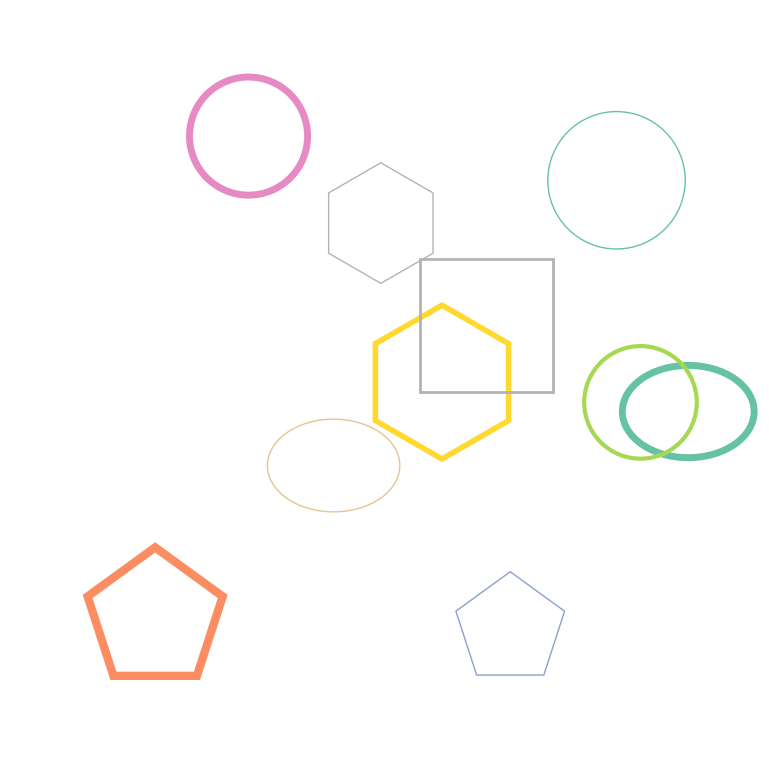[{"shape": "oval", "thickness": 2.5, "radius": 0.43, "center": [0.894, 0.466]}, {"shape": "circle", "thickness": 0.5, "radius": 0.45, "center": [0.801, 0.766]}, {"shape": "pentagon", "thickness": 3, "radius": 0.46, "center": [0.202, 0.197]}, {"shape": "pentagon", "thickness": 0.5, "radius": 0.37, "center": [0.663, 0.183]}, {"shape": "circle", "thickness": 2.5, "radius": 0.38, "center": [0.323, 0.823]}, {"shape": "circle", "thickness": 1.5, "radius": 0.37, "center": [0.832, 0.477]}, {"shape": "hexagon", "thickness": 2, "radius": 0.5, "center": [0.574, 0.504]}, {"shape": "oval", "thickness": 0.5, "radius": 0.43, "center": [0.433, 0.395]}, {"shape": "square", "thickness": 1, "radius": 0.43, "center": [0.632, 0.578]}, {"shape": "hexagon", "thickness": 0.5, "radius": 0.39, "center": [0.495, 0.71]}]